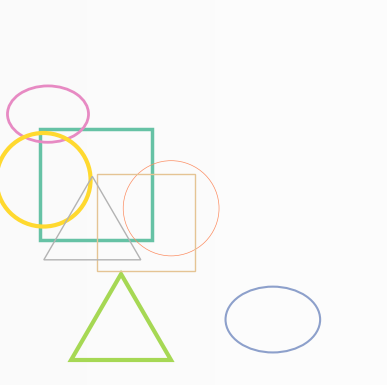[{"shape": "square", "thickness": 2.5, "radius": 0.72, "center": [0.248, 0.52]}, {"shape": "circle", "thickness": 0.5, "radius": 0.62, "center": [0.442, 0.459]}, {"shape": "oval", "thickness": 1.5, "radius": 0.61, "center": [0.704, 0.17]}, {"shape": "oval", "thickness": 2, "radius": 0.52, "center": [0.124, 0.704]}, {"shape": "triangle", "thickness": 3, "radius": 0.74, "center": [0.312, 0.139]}, {"shape": "circle", "thickness": 3, "radius": 0.61, "center": [0.112, 0.533]}, {"shape": "square", "thickness": 1, "radius": 0.63, "center": [0.377, 0.422]}, {"shape": "triangle", "thickness": 1, "radius": 0.72, "center": [0.238, 0.397]}]